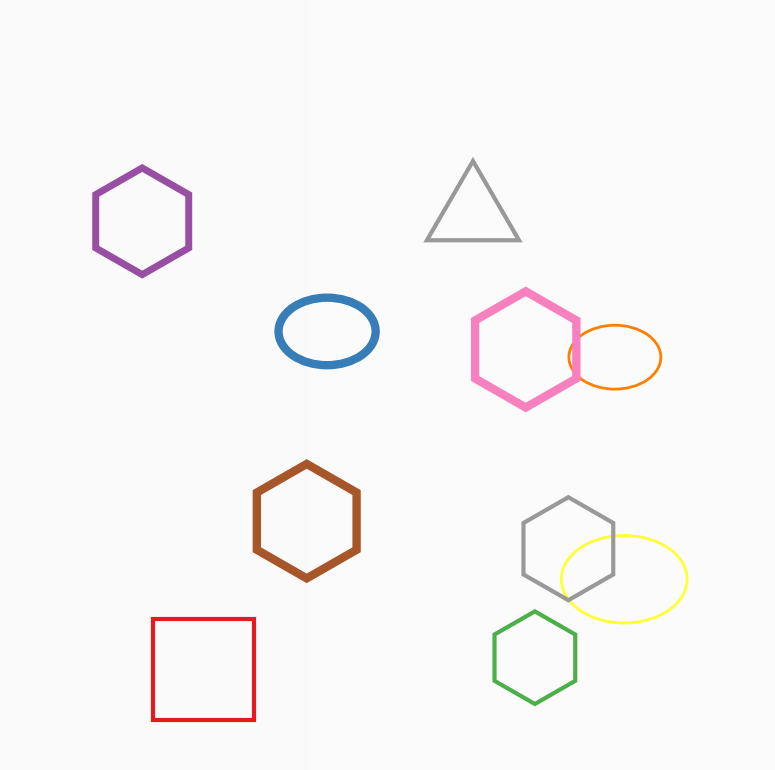[{"shape": "square", "thickness": 1.5, "radius": 0.33, "center": [0.263, 0.131]}, {"shape": "oval", "thickness": 3, "radius": 0.31, "center": [0.422, 0.57]}, {"shape": "hexagon", "thickness": 1.5, "radius": 0.3, "center": [0.69, 0.146]}, {"shape": "hexagon", "thickness": 2.5, "radius": 0.35, "center": [0.184, 0.713]}, {"shape": "oval", "thickness": 1, "radius": 0.3, "center": [0.793, 0.536]}, {"shape": "oval", "thickness": 1, "radius": 0.41, "center": [0.805, 0.248]}, {"shape": "hexagon", "thickness": 3, "radius": 0.37, "center": [0.396, 0.323]}, {"shape": "hexagon", "thickness": 3, "radius": 0.38, "center": [0.678, 0.546]}, {"shape": "triangle", "thickness": 1.5, "radius": 0.34, "center": [0.61, 0.722]}, {"shape": "hexagon", "thickness": 1.5, "radius": 0.33, "center": [0.733, 0.287]}]